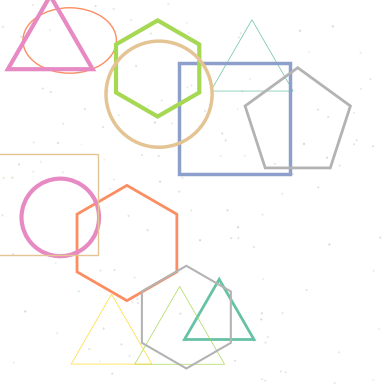[{"shape": "triangle", "thickness": 0.5, "radius": 0.62, "center": [0.654, 0.825]}, {"shape": "triangle", "thickness": 2, "radius": 0.52, "center": [0.569, 0.17]}, {"shape": "oval", "thickness": 1, "radius": 0.61, "center": [0.181, 0.895]}, {"shape": "hexagon", "thickness": 2, "radius": 0.75, "center": [0.33, 0.369]}, {"shape": "square", "thickness": 2.5, "radius": 0.72, "center": [0.609, 0.693]}, {"shape": "triangle", "thickness": 3, "radius": 0.64, "center": [0.131, 0.884]}, {"shape": "circle", "thickness": 3, "radius": 0.5, "center": [0.157, 0.435]}, {"shape": "triangle", "thickness": 0.5, "radius": 0.67, "center": [0.467, 0.121]}, {"shape": "hexagon", "thickness": 3, "radius": 0.62, "center": [0.409, 0.822]}, {"shape": "triangle", "thickness": 0.5, "radius": 0.61, "center": [0.29, 0.115]}, {"shape": "circle", "thickness": 2.5, "radius": 0.69, "center": [0.413, 0.755]}, {"shape": "square", "thickness": 1, "radius": 0.65, "center": [0.123, 0.469]}, {"shape": "pentagon", "thickness": 2, "radius": 0.72, "center": [0.773, 0.68]}, {"shape": "hexagon", "thickness": 1.5, "radius": 0.67, "center": [0.484, 0.176]}]